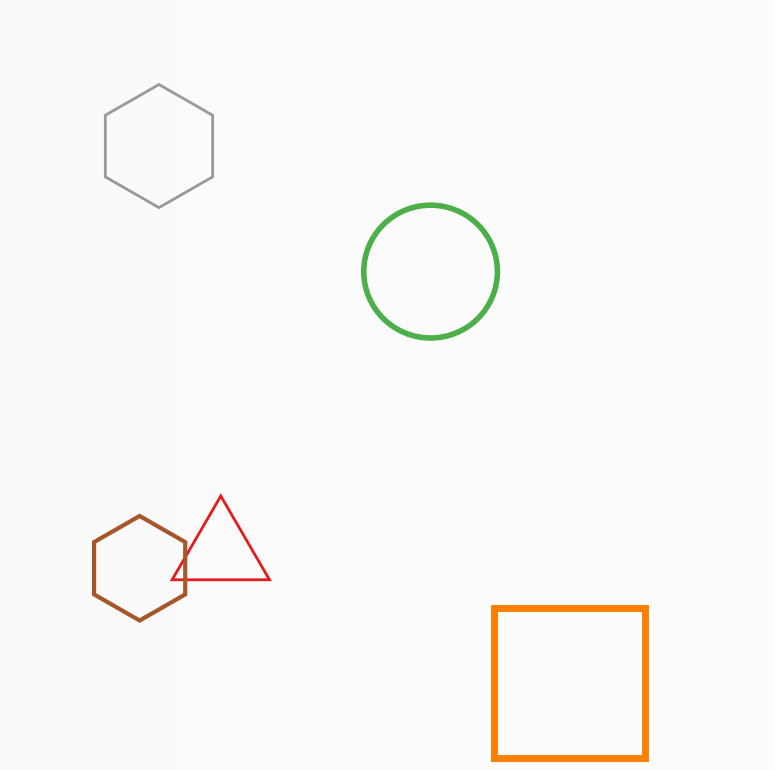[{"shape": "triangle", "thickness": 1, "radius": 0.36, "center": [0.285, 0.283]}, {"shape": "circle", "thickness": 2, "radius": 0.43, "center": [0.556, 0.647]}, {"shape": "square", "thickness": 2.5, "radius": 0.48, "center": [0.735, 0.113]}, {"shape": "hexagon", "thickness": 1.5, "radius": 0.34, "center": [0.18, 0.262]}, {"shape": "hexagon", "thickness": 1, "radius": 0.4, "center": [0.205, 0.81]}]